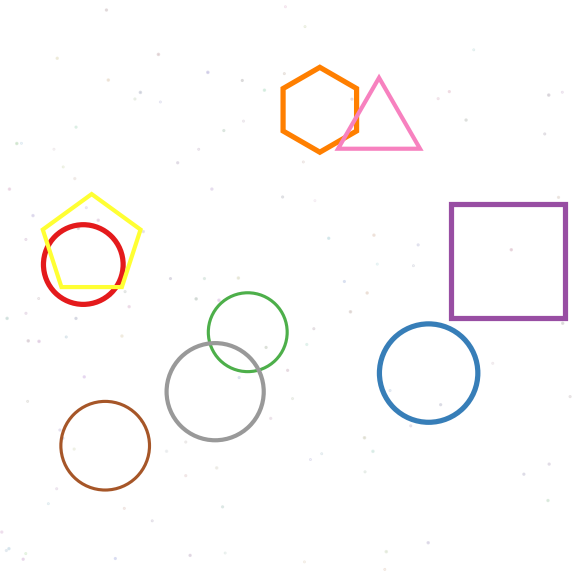[{"shape": "circle", "thickness": 2.5, "radius": 0.34, "center": [0.144, 0.541]}, {"shape": "circle", "thickness": 2.5, "radius": 0.43, "center": [0.742, 0.353]}, {"shape": "circle", "thickness": 1.5, "radius": 0.34, "center": [0.429, 0.424]}, {"shape": "square", "thickness": 2.5, "radius": 0.49, "center": [0.88, 0.548]}, {"shape": "hexagon", "thickness": 2.5, "radius": 0.37, "center": [0.554, 0.809]}, {"shape": "pentagon", "thickness": 2, "radius": 0.44, "center": [0.159, 0.574]}, {"shape": "circle", "thickness": 1.5, "radius": 0.38, "center": [0.182, 0.227]}, {"shape": "triangle", "thickness": 2, "radius": 0.41, "center": [0.656, 0.783]}, {"shape": "circle", "thickness": 2, "radius": 0.42, "center": [0.373, 0.321]}]